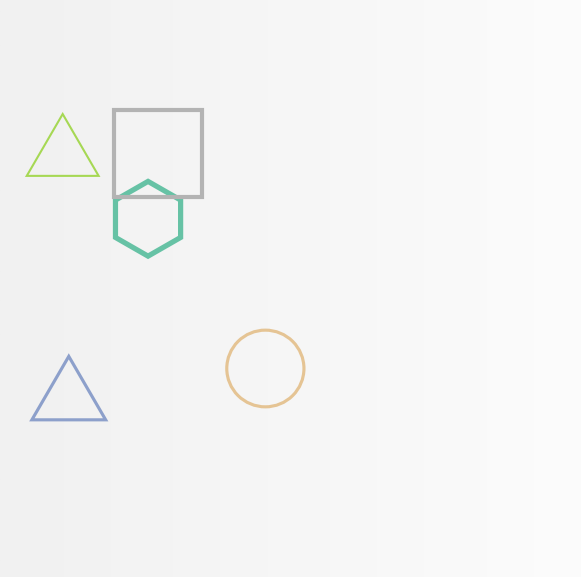[{"shape": "hexagon", "thickness": 2.5, "radius": 0.32, "center": [0.255, 0.62]}, {"shape": "triangle", "thickness": 1.5, "radius": 0.37, "center": [0.118, 0.309]}, {"shape": "triangle", "thickness": 1, "radius": 0.36, "center": [0.108, 0.73]}, {"shape": "circle", "thickness": 1.5, "radius": 0.33, "center": [0.457, 0.361]}, {"shape": "square", "thickness": 2, "radius": 0.38, "center": [0.272, 0.733]}]